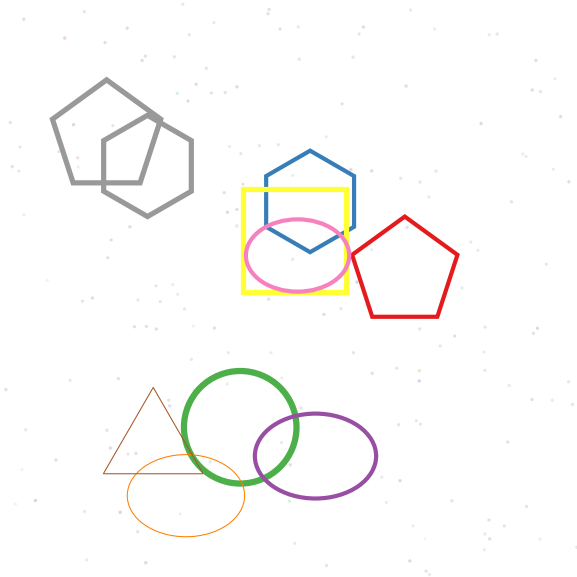[{"shape": "pentagon", "thickness": 2, "radius": 0.48, "center": [0.701, 0.528]}, {"shape": "hexagon", "thickness": 2, "radius": 0.44, "center": [0.537, 0.65]}, {"shape": "circle", "thickness": 3, "radius": 0.49, "center": [0.416, 0.259]}, {"shape": "oval", "thickness": 2, "radius": 0.53, "center": [0.546, 0.209]}, {"shape": "oval", "thickness": 0.5, "radius": 0.51, "center": [0.322, 0.141]}, {"shape": "square", "thickness": 2.5, "radius": 0.44, "center": [0.51, 0.582]}, {"shape": "triangle", "thickness": 0.5, "radius": 0.5, "center": [0.265, 0.229]}, {"shape": "oval", "thickness": 2, "radius": 0.45, "center": [0.515, 0.557]}, {"shape": "hexagon", "thickness": 2.5, "radius": 0.44, "center": [0.255, 0.712]}, {"shape": "pentagon", "thickness": 2.5, "radius": 0.49, "center": [0.185, 0.762]}]